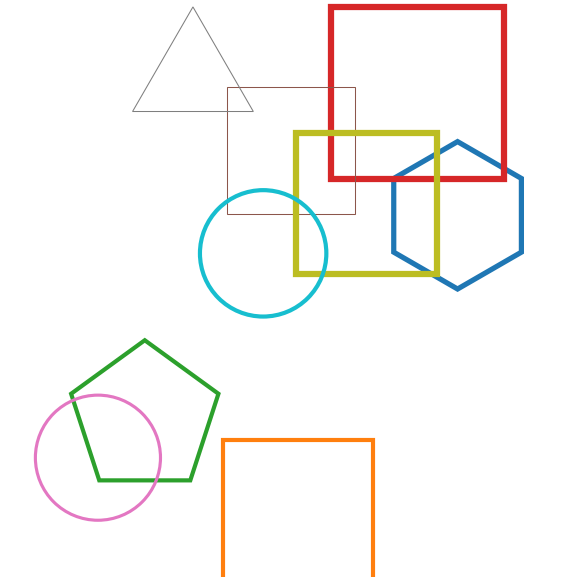[{"shape": "hexagon", "thickness": 2.5, "radius": 0.64, "center": [0.792, 0.626]}, {"shape": "square", "thickness": 2, "radius": 0.65, "center": [0.516, 0.108]}, {"shape": "pentagon", "thickness": 2, "radius": 0.67, "center": [0.251, 0.276]}, {"shape": "square", "thickness": 3, "radius": 0.75, "center": [0.723, 0.838]}, {"shape": "square", "thickness": 0.5, "radius": 0.55, "center": [0.504, 0.738]}, {"shape": "circle", "thickness": 1.5, "radius": 0.54, "center": [0.17, 0.207]}, {"shape": "triangle", "thickness": 0.5, "radius": 0.6, "center": [0.334, 0.866]}, {"shape": "square", "thickness": 3, "radius": 0.61, "center": [0.634, 0.646]}, {"shape": "circle", "thickness": 2, "radius": 0.55, "center": [0.456, 0.56]}]